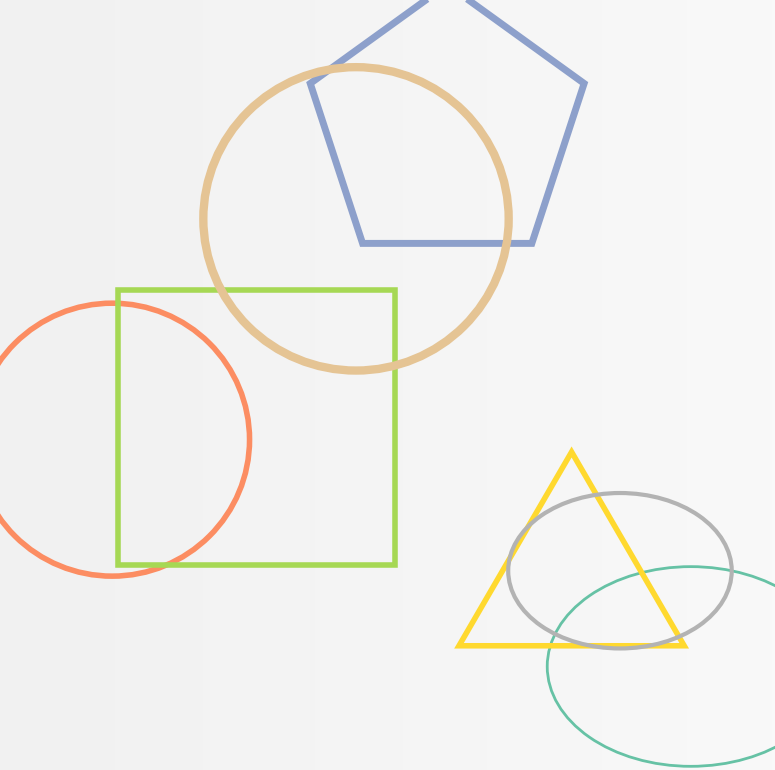[{"shape": "oval", "thickness": 1, "radius": 0.93, "center": [0.891, 0.134]}, {"shape": "circle", "thickness": 2, "radius": 0.89, "center": [0.145, 0.429]}, {"shape": "pentagon", "thickness": 2.5, "radius": 0.93, "center": [0.577, 0.834]}, {"shape": "square", "thickness": 2, "radius": 0.89, "center": [0.331, 0.444]}, {"shape": "triangle", "thickness": 2, "radius": 0.84, "center": [0.738, 0.245]}, {"shape": "circle", "thickness": 3, "radius": 0.98, "center": [0.459, 0.716]}, {"shape": "oval", "thickness": 1.5, "radius": 0.72, "center": [0.8, 0.259]}]